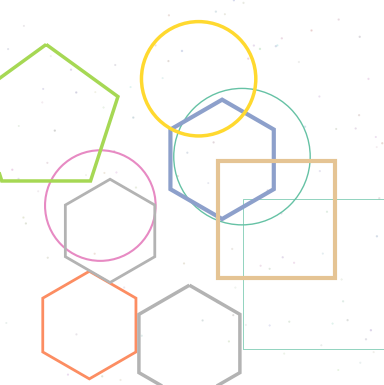[{"shape": "square", "thickness": 0.5, "radius": 0.97, "center": [0.826, 0.288]}, {"shape": "circle", "thickness": 1, "radius": 0.89, "center": [0.629, 0.593]}, {"shape": "hexagon", "thickness": 2, "radius": 0.7, "center": [0.232, 0.156]}, {"shape": "hexagon", "thickness": 3, "radius": 0.78, "center": [0.577, 0.586]}, {"shape": "circle", "thickness": 1.5, "radius": 0.72, "center": [0.261, 0.466]}, {"shape": "pentagon", "thickness": 2.5, "radius": 0.98, "center": [0.12, 0.689]}, {"shape": "circle", "thickness": 2.5, "radius": 0.74, "center": [0.516, 0.795]}, {"shape": "square", "thickness": 3, "radius": 0.76, "center": [0.717, 0.43]}, {"shape": "hexagon", "thickness": 2.5, "radius": 0.76, "center": [0.492, 0.108]}, {"shape": "hexagon", "thickness": 2, "radius": 0.67, "center": [0.286, 0.4]}]